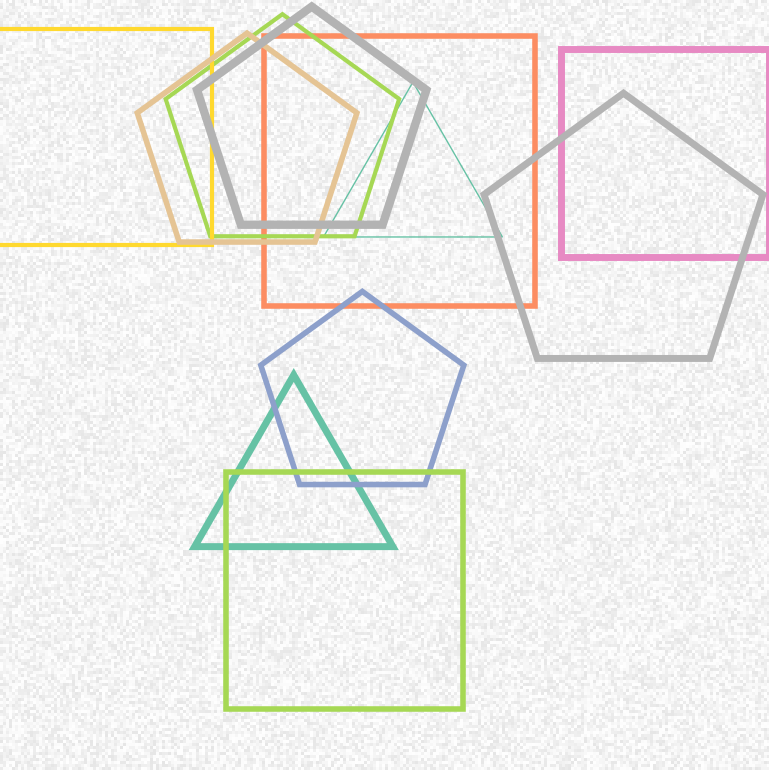[{"shape": "triangle", "thickness": 2.5, "radius": 0.74, "center": [0.381, 0.364]}, {"shape": "triangle", "thickness": 0.5, "radius": 0.67, "center": [0.536, 0.759]}, {"shape": "square", "thickness": 2, "radius": 0.88, "center": [0.519, 0.778]}, {"shape": "pentagon", "thickness": 2, "radius": 0.69, "center": [0.471, 0.483]}, {"shape": "square", "thickness": 2.5, "radius": 0.68, "center": [0.863, 0.801]}, {"shape": "pentagon", "thickness": 1.5, "radius": 0.8, "center": [0.367, 0.822]}, {"shape": "square", "thickness": 2, "radius": 0.77, "center": [0.448, 0.234]}, {"shape": "square", "thickness": 1.5, "radius": 0.7, "center": [0.136, 0.822]}, {"shape": "pentagon", "thickness": 2, "radius": 0.75, "center": [0.321, 0.807]}, {"shape": "pentagon", "thickness": 3, "radius": 0.78, "center": [0.405, 0.835]}, {"shape": "pentagon", "thickness": 2.5, "radius": 0.95, "center": [0.81, 0.689]}]